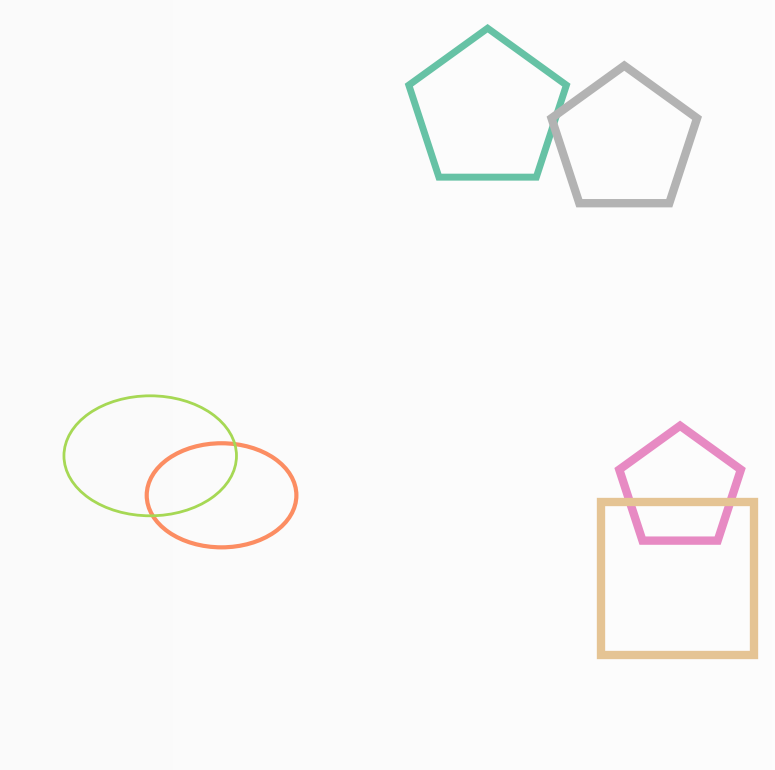[{"shape": "pentagon", "thickness": 2.5, "radius": 0.53, "center": [0.629, 0.856]}, {"shape": "oval", "thickness": 1.5, "radius": 0.48, "center": [0.286, 0.357]}, {"shape": "pentagon", "thickness": 3, "radius": 0.41, "center": [0.878, 0.365]}, {"shape": "oval", "thickness": 1, "radius": 0.56, "center": [0.194, 0.408]}, {"shape": "square", "thickness": 3, "radius": 0.5, "center": [0.874, 0.248]}, {"shape": "pentagon", "thickness": 3, "radius": 0.49, "center": [0.806, 0.816]}]